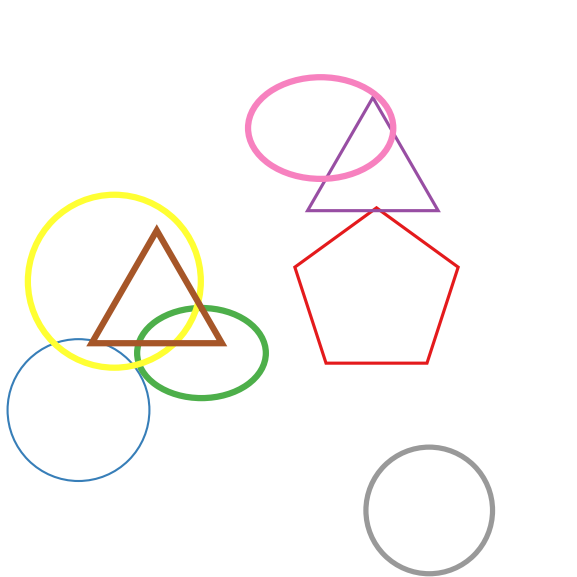[{"shape": "pentagon", "thickness": 1.5, "radius": 0.74, "center": [0.652, 0.491]}, {"shape": "circle", "thickness": 1, "radius": 0.61, "center": [0.136, 0.289]}, {"shape": "oval", "thickness": 3, "radius": 0.56, "center": [0.349, 0.388]}, {"shape": "triangle", "thickness": 1.5, "radius": 0.65, "center": [0.646, 0.7]}, {"shape": "circle", "thickness": 3, "radius": 0.75, "center": [0.198, 0.512]}, {"shape": "triangle", "thickness": 3, "radius": 0.65, "center": [0.271, 0.47]}, {"shape": "oval", "thickness": 3, "radius": 0.63, "center": [0.555, 0.777]}, {"shape": "circle", "thickness": 2.5, "radius": 0.55, "center": [0.743, 0.115]}]